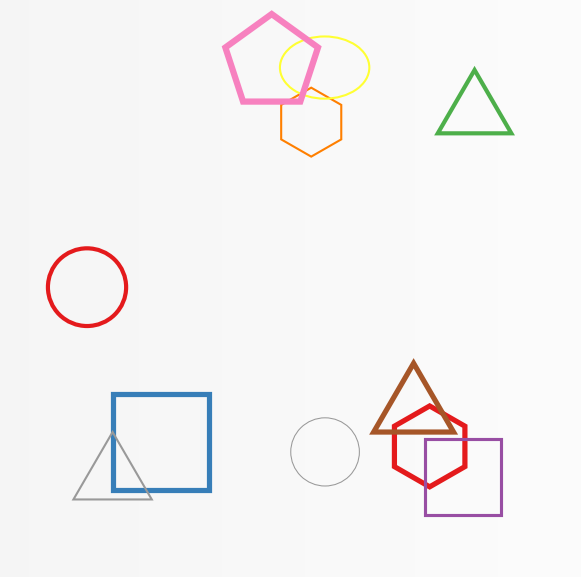[{"shape": "hexagon", "thickness": 2.5, "radius": 0.35, "center": [0.739, 0.226]}, {"shape": "circle", "thickness": 2, "radius": 0.34, "center": [0.15, 0.502]}, {"shape": "square", "thickness": 2.5, "radius": 0.42, "center": [0.277, 0.234]}, {"shape": "triangle", "thickness": 2, "radius": 0.37, "center": [0.816, 0.805]}, {"shape": "square", "thickness": 1.5, "radius": 0.33, "center": [0.796, 0.173]}, {"shape": "hexagon", "thickness": 1, "radius": 0.3, "center": [0.535, 0.788]}, {"shape": "oval", "thickness": 1, "radius": 0.38, "center": [0.559, 0.882]}, {"shape": "triangle", "thickness": 2.5, "radius": 0.4, "center": [0.712, 0.291]}, {"shape": "pentagon", "thickness": 3, "radius": 0.42, "center": [0.467, 0.891]}, {"shape": "triangle", "thickness": 1, "radius": 0.39, "center": [0.194, 0.173]}, {"shape": "circle", "thickness": 0.5, "radius": 0.3, "center": [0.559, 0.217]}]